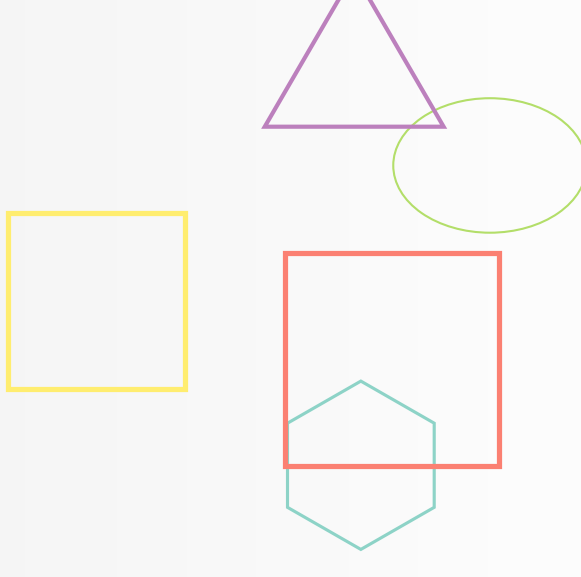[{"shape": "hexagon", "thickness": 1.5, "radius": 0.73, "center": [0.621, 0.193]}, {"shape": "square", "thickness": 2.5, "radius": 0.92, "center": [0.674, 0.376]}, {"shape": "oval", "thickness": 1, "radius": 0.83, "center": [0.843, 0.713]}, {"shape": "triangle", "thickness": 2, "radius": 0.89, "center": [0.609, 0.869]}, {"shape": "square", "thickness": 2.5, "radius": 0.76, "center": [0.167, 0.478]}]